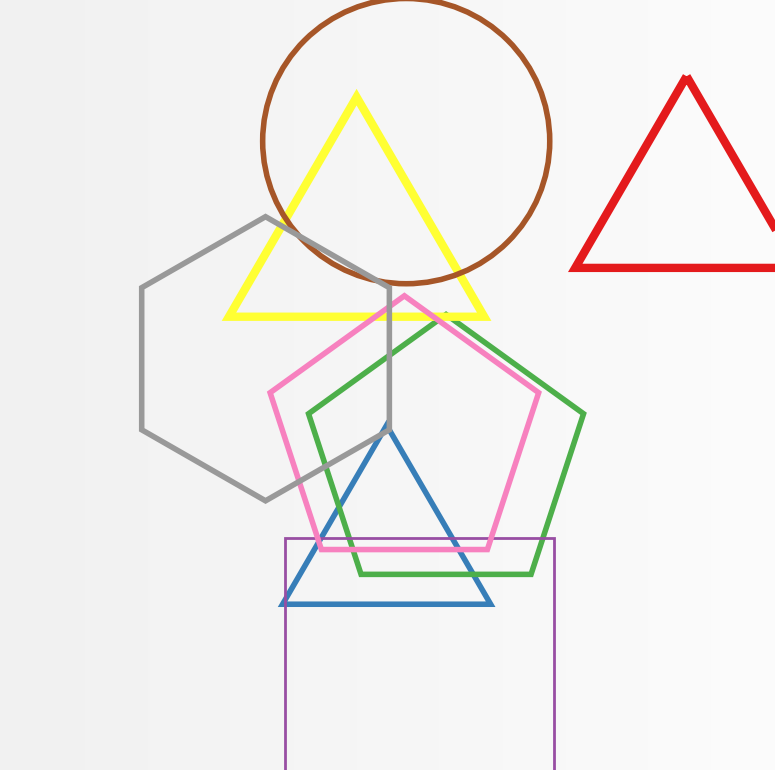[{"shape": "triangle", "thickness": 3, "radius": 0.83, "center": [0.886, 0.735]}, {"shape": "triangle", "thickness": 2, "radius": 0.77, "center": [0.499, 0.293]}, {"shape": "pentagon", "thickness": 2, "radius": 0.93, "center": [0.576, 0.405]}, {"shape": "square", "thickness": 1, "radius": 0.87, "center": [0.541, 0.127]}, {"shape": "triangle", "thickness": 3, "radius": 0.95, "center": [0.46, 0.684]}, {"shape": "circle", "thickness": 2, "radius": 0.93, "center": [0.524, 0.817]}, {"shape": "pentagon", "thickness": 2, "radius": 0.91, "center": [0.522, 0.434]}, {"shape": "hexagon", "thickness": 2, "radius": 0.92, "center": [0.343, 0.534]}]